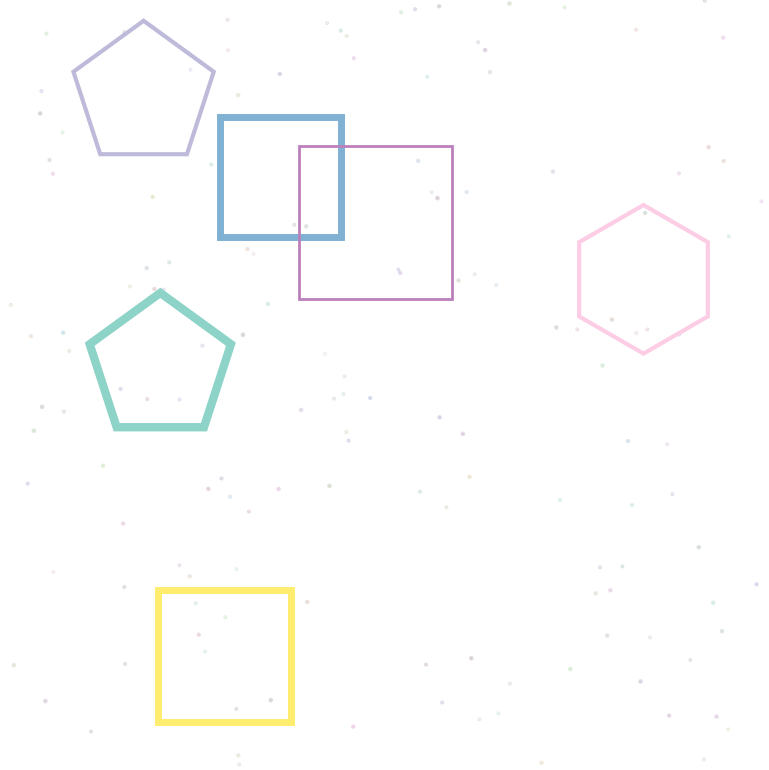[{"shape": "pentagon", "thickness": 3, "radius": 0.48, "center": [0.208, 0.523]}, {"shape": "pentagon", "thickness": 1.5, "radius": 0.48, "center": [0.186, 0.877]}, {"shape": "square", "thickness": 2.5, "radius": 0.39, "center": [0.364, 0.77]}, {"shape": "hexagon", "thickness": 1.5, "radius": 0.48, "center": [0.836, 0.637]}, {"shape": "square", "thickness": 1, "radius": 0.5, "center": [0.488, 0.711]}, {"shape": "square", "thickness": 2.5, "radius": 0.43, "center": [0.292, 0.148]}]